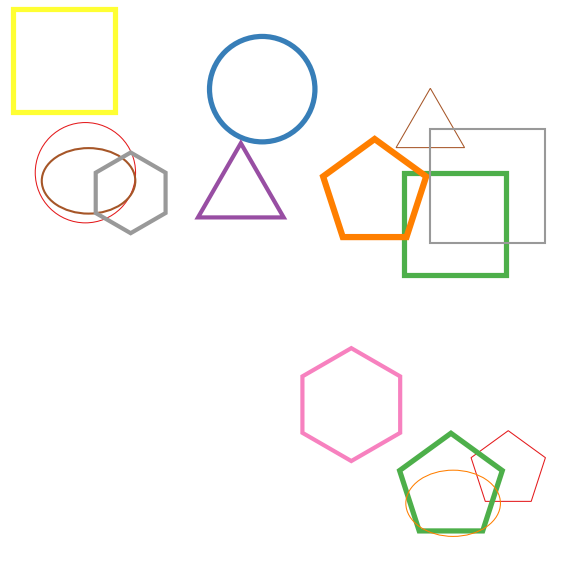[{"shape": "circle", "thickness": 0.5, "radius": 0.43, "center": [0.148, 0.7]}, {"shape": "pentagon", "thickness": 0.5, "radius": 0.34, "center": [0.88, 0.186]}, {"shape": "circle", "thickness": 2.5, "radius": 0.46, "center": [0.454, 0.845]}, {"shape": "square", "thickness": 2.5, "radius": 0.44, "center": [0.788, 0.611]}, {"shape": "pentagon", "thickness": 2.5, "radius": 0.47, "center": [0.781, 0.155]}, {"shape": "triangle", "thickness": 2, "radius": 0.43, "center": [0.417, 0.665]}, {"shape": "pentagon", "thickness": 3, "radius": 0.47, "center": [0.649, 0.665]}, {"shape": "oval", "thickness": 0.5, "radius": 0.41, "center": [0.785, 0.128]}, {"shape": "square", "thickness": 2.5, "radius": 0.44, "center": [0.11, 0.894]}, {"shape": "oval", "thickness": 1, "radius": 0.41, "center": [0.153, 0.686]}, {"shape": "triangle", "thickness": 0.5, "radius": 0.34, "center": [0.745, 0.778]}, {"shape": "hexagon", "thickness": 2, "radius": 0.49, "center": [0.608, 0.299]}, {"shape": "square", "thickness": 1, "radius": 0.5, "center": [0.844, 0.677]}, {"shape": "hexagon", "thickness": 2, "radius": 0.35, "center": [0.226, 0.665]}]